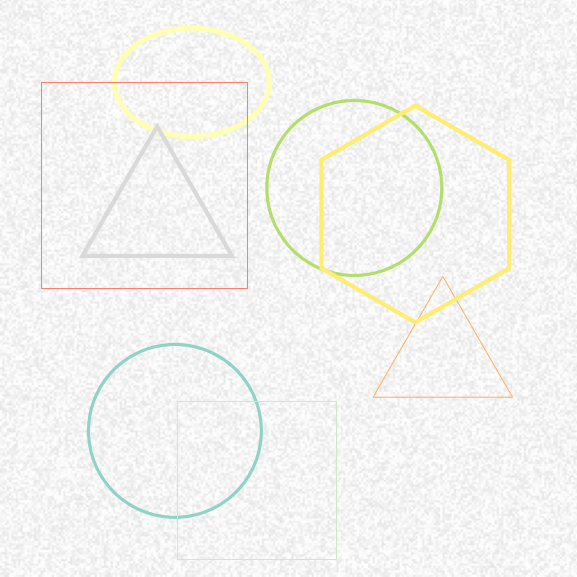[{"shape": "circle", "thickness": 1.5, "radius": 0.75, "center": [0.303, 0.253]}, {"shape": "oval", "thickness": 2.5, "radius": 0.67, "center": [0.332, 0.856]}, {"shape": "square", "thickness": 0.5, "radius": 0.89, "center": [0.249, 0.678]}, {"shape": "triangle", "thickness": 0.5, "radius": 0.7, "center": [0.767, 0.381]}, {"shape": "circle", "thickness": 1.5, "radius": 0.76, "center": [0.614, 0.674]}, {"shape": "triangle", "thickness": 2, "radius": 0.75, "center": [0.272, 0.631]}, {"shape": "square", "thickness": 0.5, "radius": 0.69, "center": [0.444, 0.168]}, {"shape": "hexagon", "thickness": 2, "radius": 0.94, "center": [0.719, 0.628]}]